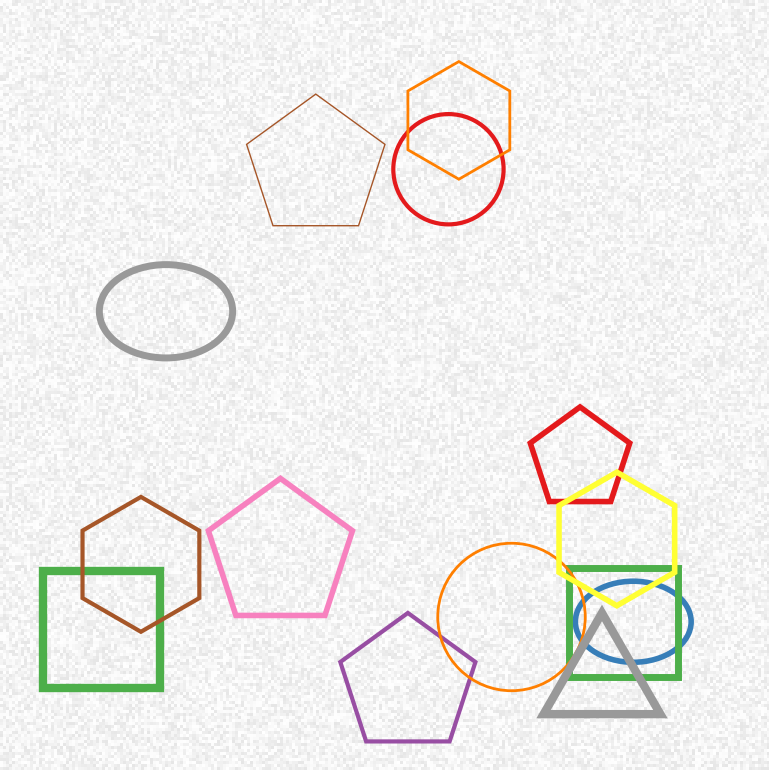[{"shape": "circle", "thickness": 1.5, "radius": 0.36, "center": [0.582, 0.78]}, {"shape": "pentagon", "thickness": 2, "radius": 0.34, "center": [0.753, 0.404]}, {"shape": "oval", "thickness": 2, "radius": 0.38, "center": [0.822, 0.193]}, {"shape": "square", "thickness": 3, "radius": 0.38, "center": [0.132, 0.183]}, {"shape": "square", "thickness": 2.5, "radius": 0.35, "center": [0.809, 0.191]}, {"shape": "pentagon", "thickness": 1.5, "radius": 0.46, "center": [0.53, 0.112]}, {"shape": "hexagon", "thickness": 1, "radius": 0.38, "center": [0.596, 0.844]}, {"shape": "circle", "thickness": 1, "radius": 0.48, "center": [0.664, 0.199]}, {"shape": "hexagon", "thickness": 2, "radius": 0.43, "center": [0.801, 0.3]}, {"shape": "hexagon", "thickness": 1.5, "radius": 0.44, "center": [0.183, 0.267]}, {"shape": "pentagon", "thickness": 0.5, "radius": 0.47, "center": [0.41, 0.783]}, {"shape": "pentagon", "thickness": 2, "radius": 0.49, "center": [0.364, 0.28]}, {"shape": "oval", "thickness": 2.5, "radius": 0.43, "center": [0.216, 0.596]}, {"shape": "triangle", "thickness": 3, "radius": 0.44, "center": [0.782, 0.116]}]